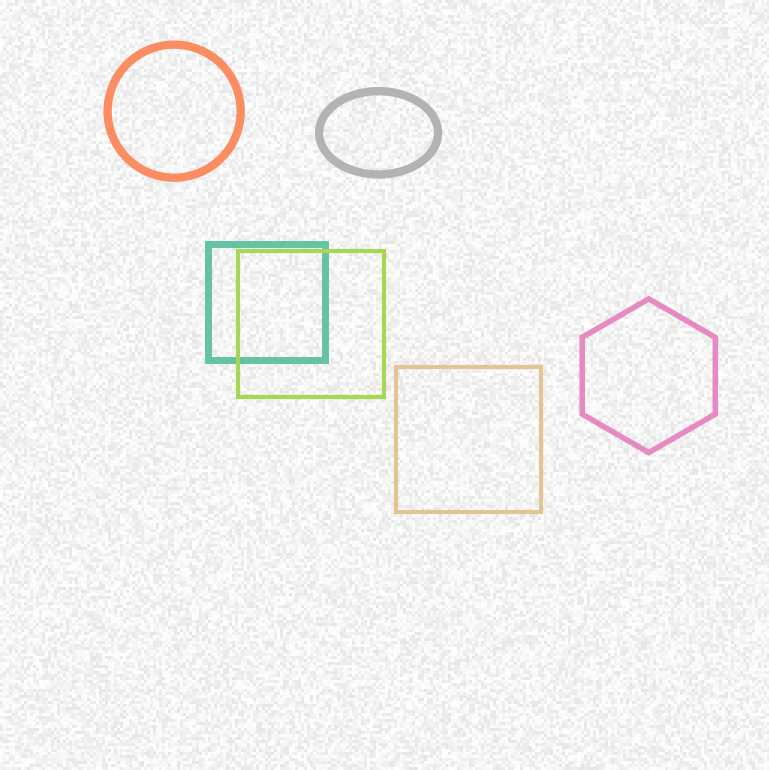[{"shape": "square", "thickness": 2.5, "radius": 0.38, "center": [0.346, 0.608]}, {"shape": "circle", "thickness": 3, "radius": 0.43, "center": [0.226, 0.856]}, {"shape": "hexagon", "thickness": 2, "radius": 0.5, "center": [0.843, 0.512]}, {"shape": "square", "thickness": 1.5, "radius": 0.47, "center": [0.404, 0.579]}, {"shape": "square", "thickness": 1.5, "radius": 0.47, "center": [0.608, 0.43]}, {"shape": "oval", "thickness": 3, "radius": 0.39, "center": [0.492, 0.828]}]